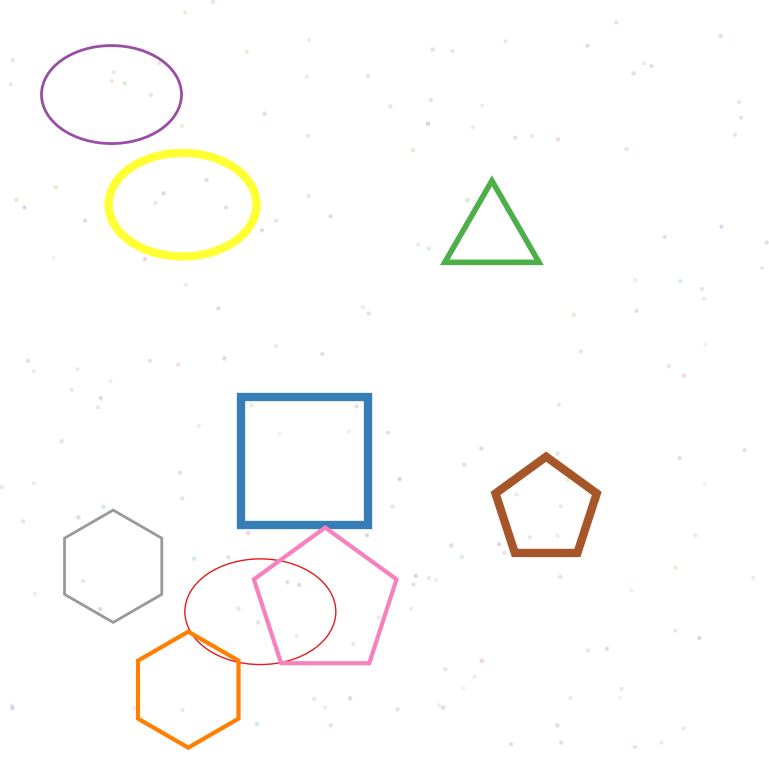[{"shape": "oval", "thickness": 0.5, "radius": 0.49, "center": [0.338, 0.206]}, {"shape": "square", "thickness": 3, "radius": 0.41, "center": [0.395, 0.401]}, {"shape": "triangle", "thickness": 2, "radius": 0.35, "center": [0.639, 0.695]}, {"shape": "oval", "thickness": 1, "radius": 0.45, "center": [0.145, 0.877]}, {"shape": "hexagon", "thickness": 1.5, "radius": 0.38, "center": [0.244, 0.104]}, {"shape": "oval", "thickness": 3, "radius": 0.48, "center": [0.237, 0.734]}, {"shape": "pentagon", "thickness": 3, "radius": 0.35, "center": [0.709, 0.338]}, {"shape": "pentagon", "thickness": 1.5, "radius": 0.49, "center": [0.422, 0.217]}, {"shape": "hexagon", "thickness": 1, "radius": 0.36, "center": [0.147, 0.265]}]